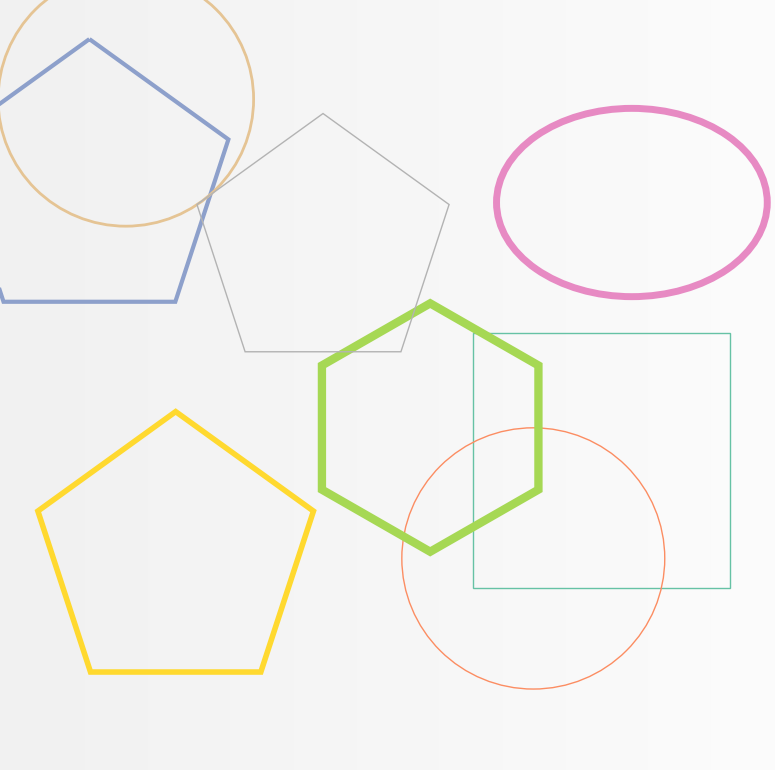[{"shape": "square", "thickness": 0.5, "radius": 0.83, "center": [0.777, 0.402]}, {"shape": "circle", "thickness": 0.5, "radius": 0.85, "center": [0.688, 0.275]}, {"shape": "pentagon", "thickness": 1.5, "radius": 0.94, "center": [0.115, 0.761]}, {"shape": "oval", "thickness": 2.5, "radius": 0.87, "center": [0.815, 0.737]}, {"shape": "hexagon", "thickness": 3, "radius": 0.81, "center": [0.555, 0.445]}, {"shape": "pentagon", "thickness": 2, "radius": 0.93, "center": [0.227, 0.278]}, {"shape": "circle", "thickness": 1, "radius": 0.82, "center": [0.162, 0.871]}, {"shape": "pentagon", "thickness": 0.5, "radius": 0.86, "center": [0.417, 0.682]}]